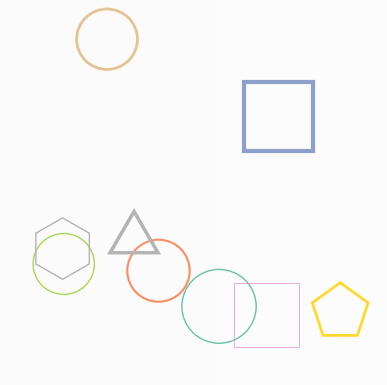[{"shape": "circle", "thickness": 1, "radius": 0.48, "center": [0.565, 0.204]}, {"shape": "circle", "thickness": 1.5, "radius": 0.4, "center": [0.409, 0.297]}, {"shape": "square", "thickness": 3, "radius": 0.45, "center": [0.718, 0.698]}, {"shape": "square", "thickness": 0.5, "radius": 0.42, "center": [0.688, 0.182]}, {"shape": "circle", "thickness": 1, "radius": 0.4, "center": [0.164, 0.314]}, {"shape": "pentagon", "thickness": 2, "radius": 0.38, "center": [0.878, 0.19]}, {"shape": "circle", "thickness": 2, "radius": 0.39, "center": [0.276, 0.898]}, {"shape": "hexagon", "thickness": 1, "radius": 0.4, "center": [0.162, 0.354]}, {"shape": "triangle", "thickness": 2.5, "radius": 0.36, "center": [0.346, 0.379]}]